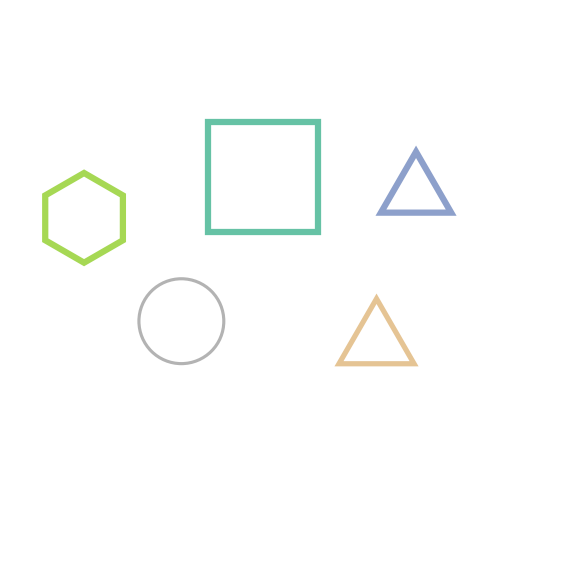[{"shape": "square", "thickness": 3, "radius": 0.47, "center": [0.455, 0.693]}, {"shape": "triangle", "thickness": 3, "radius": 0.35, "center": [0.72, 0.666]}, {"shape": "hexagon", "thickness": 3, "radius": 0.39, "center": [0.146, 0.622]}, {"shape": "triangle", "thickness": 2.5, "radius": 0.38, "center": [0.652, 0.407]}, {"shape": "circle", "thickness": 1.5, "radius": 0.37, "center": [0.314, 0.443]}]